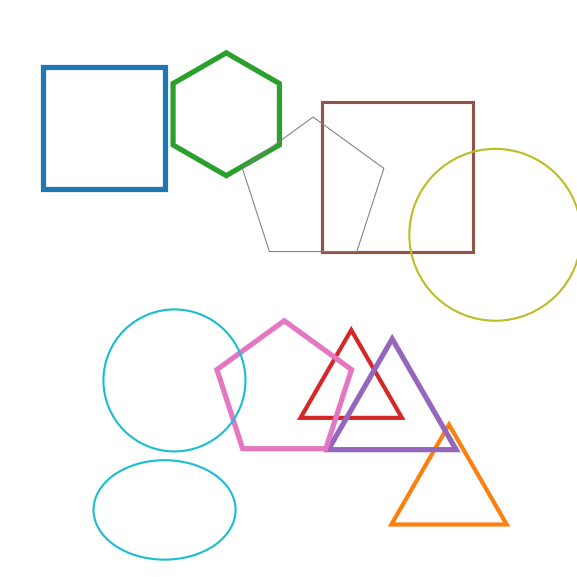[{"shape": "square", "thickness": 2.5, "radius": 0.53, "center": [0.18, 0.778]}, {"shape": "triangle", "thickness": 2, "radius": 0.58, "center": [0.778, 0.149]}, {"shape": "hexagon", "thickness": 2.5, "radius": 0.53, "center": [0.392, 0.801]}, {"shape": "triangle", "thickness": 2, "radius": 0.51, "center": [0.608, 0.326]}, {"shape": "triangle", "thickness": 2.5, "radius": 0.64, "center": [0.679, 0.284]}, {"shape": "square", "thickness": 1.5, "radius": 0.65, "center": [0.689, 0.693]}, {"shape": "pentagon", "thickness": 2.5, "radius": 0.61, "center": [0.492, 0.321]}, {"shape": "pentagon", "thickness": 0.5, "radius": 0.64, "center": [0.542, 0.668]}, {"shape": "circle", "thickness": 1, "radius": 0.74, "center": [0.858, 0.593]}, {"shape": "oval", "thickness": 1, "radius": 0.62, "center": [0.285, 0.116]}, {"shape": "circle", "thickness": 1, "radius": 0.61, "center": [0.302, 0.34]}]